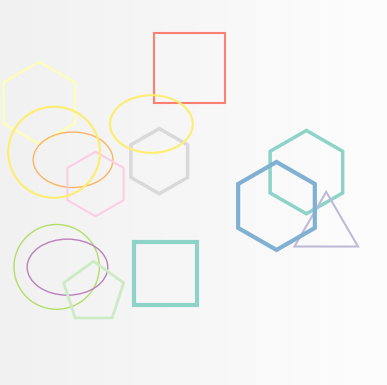[{"shape": "square", "thickness": 3, "radius": 0.41, "center": [0.428, 0.29]}, {"shape": "hexagon", "thickness": 2.5, "radius": 0.54, "center": [0.791, 0.553]}, {"shape": "hexagon", "thickness": 1.5, "radius": 0.53, "center": [0.101, 0.733]}, {"shape": "triangle", "thickness": 1.5, "radius": 0.47, "center": [0.842, 0.407]}, {"shape": "square", "thickness": 1.5, "radius": 0.45, "center": [0.489, 0.824]}, {"shape": "hexagon", "thickness": 3, "radius": 0.57, "center": [0.714, 0.465]}, {"shape": "oval", "thickness": 1, "radius": 0.51, "center": [0.189, 0.585]}, {"shape": "circle", "thickness": 1, "radius": 0.55, "center": [0.146, 0.307]}, {"shape": "hexagon", "thickness": 1.5, "radius": 0.42, "center": [0.246, 0.522]}, {"shape": "hexagon", "thickness": 2.5, "radius": 0.42, "center": [0.411, 0.581]}, {"shape": "oval", "thickness": 1, "radius": 0.52, "center": [0.174, 0.306]}, {"shape": "pentagon", "thickness": 2, "radius": 0.41, "center": [0.242, 0.24]}, {"shape": "oval", "thickness": 1.5, "radius": 0.53, "center": [0.391, 0.678]}, {"shape": "circle", "thickness": 1.5, "radius": 0.59, "center": [0.14, 0.605]}]